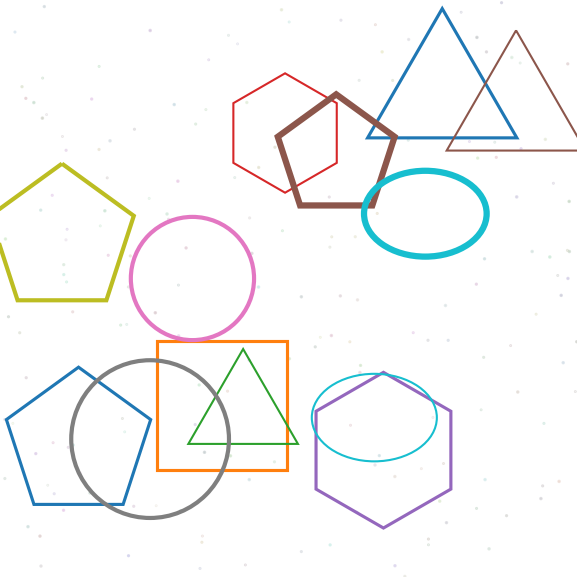[{"shape": "pentagon", "thickness": 1.5, "radius": 0.66, "center": [0.136, 0.232]}, {"shape": "triangle", "thickness": 1.5, "radius": 0.75, "center": [0.766, 0.835]}, {"shape": "square", "thickness": 1.5, "radius": 0.56, "center": [0.384, 0.297]}, {"shape": "triangle", "thickness": 1, "radius": 0.55, "center": [0.421, 0.285]}, {"shape": "hexagon", "thickness": 1, "radius": 0.52, "center": [0.494, 0.769]}, {"shape": "hexagon", "thickness": 1.5, "radius": 0.67, "center": [0.664, 0.22]}, {"shape": "triangle", "thickness": 1, "radius": 0.69, "center": [0.894, 0.808]}, {"shape": "pentagon", "thickness": 3, "radius": 0.53, "center": [0.582, 0.729]}, {"shape": "circle", "thickness": 2, "radius": 0.53, "center": [0.333, 0.517]}, {"shape": "circle", "thickness": 2, "radius": 0.68, "center": [0.26, 0.239]}, {"shape": "pentagon", "thickness": 2, "radius": 0.65, "center": [0.107, 0.585]}, {"shape": "oval", "thickness": 3, "radius": 0.53, "center": [0.737, 0.629]}, {"shape": "oval", "thickness": 1, "radius": 0.54, "center": [0.648, 0.276]}]